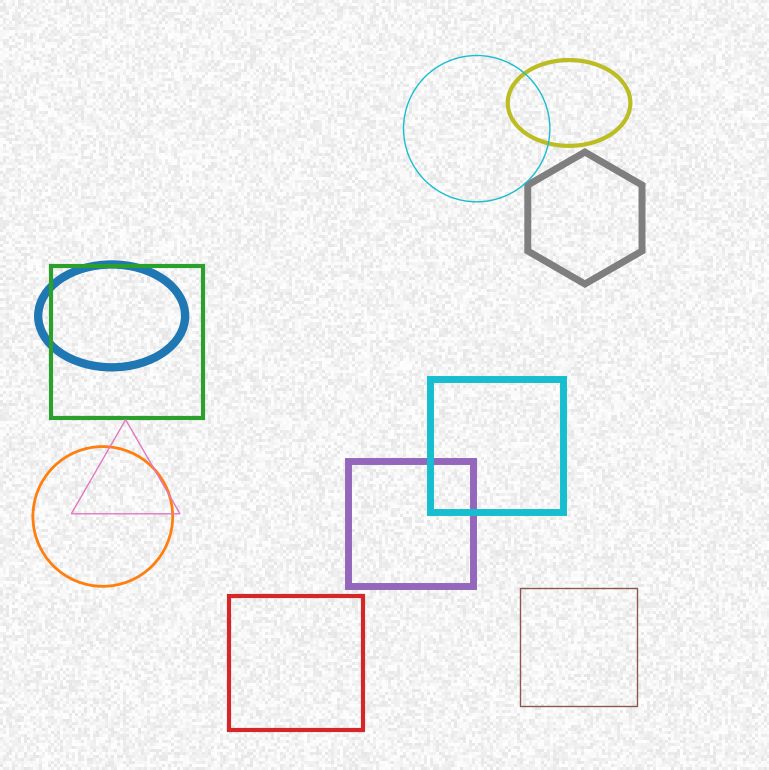[{"shape": "oval", "thickness": 3, "radius": 0.48, "center": [0.145, 0.59]}, {"shape": "circle", "thickness": 1, "radius": 0.45, "center": [0.134, 0.329]}, {"shape": "square", "thickness": 1.5, "radius": 0.49, "center": [0.165, 0.556]}, {"shape": "square", "thickness": 1.5, "radius": 0.44, "center": [0.384, 0.139]}, {"shape": "square", "thickness": 2.5, "radius": 0.41, "center": [0.533, 0.32]}, {"shape": "square", "thickness": 0.5, "radius": 0.38, "center": [0.751, 0.16]}, {"shape": "triangle", "thickness": 0.5, "radius": 0.41, "center": [0.163, 0.373]}, {"shape": "hexagon", "thickness": 2.5, "radius": 0.43, "center": [0.76, 0.717]}, {"shape": "oval", "thickness": 1.5, "radius": 0.4, "center": [0.739, 0.866]}, {"shape": "circle", "thickness": 0.5, "radius": 0.48, "center": [0.619, 0.833]}, {"shape": "square", "thickness": 2.5, "radius": 0.43, "center": [0.645, 0.422]}]